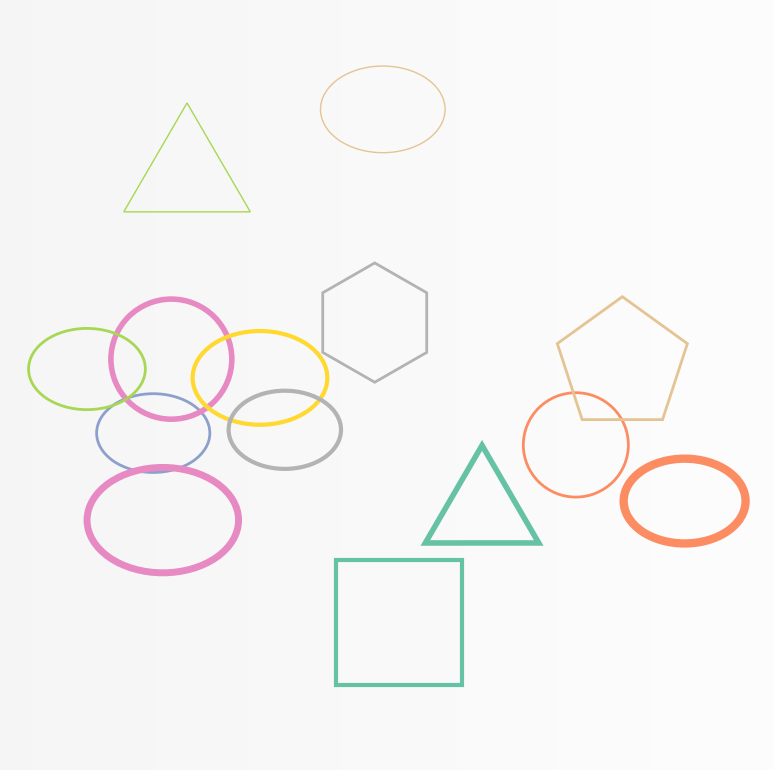[{"shape": "triangle", "thickness": 2, "radius": 0.42, "center": [0.622, 0.337]}, {"shape": "square", "thickness": 1.5, "radius": 0.41, "center": [0.515, 0.191]}, {"shape": "circle", "thickness": 1, "radius": 0.34, "center": [0.743, 0.422]}, {"shape": "oval", "thickness": 3, "radius": 0.39, "center": [0.883, 0.349]}, {"shape": "oval", "thickness": 1, "radius": 0.37, "center": [0.198, 0.438]}, {"shape": "circle", "thickness": 2, "radius": 0.39, "center": [0.221, 0.534]}, {"shape": "oval", "thickness": 2.5, "radius": 0.49, "center": [0.21, 0.325]}, {"shape": "triangle", "thickness": 0.5, "radius": 0.47, "center": [0.241, 0.772]}, {"shape": "oval", "thickness": 1, "radius": 0.38, "center": [0.112, 0.521]}, {"shape": "oval", "thickness": 1.5, "radius": 0.43, "center": [0.335, 0.509]}, {"shape": "oval", "thickness": 0.5, "radius": 0.4, "center": [0.494, 0.858]}, {"shape": "pentagon", "thickness": 1, "radius": 0.44, "center": [0.803, 0.526]}, {"shape": "hexagon", "thickness": 1, "radius": 0.39, "center": [0.484, 0.581]}, {"shape": "oval", "thickness": 1.5, "radius": 0.36, "center": [0.367, 0.442]}]